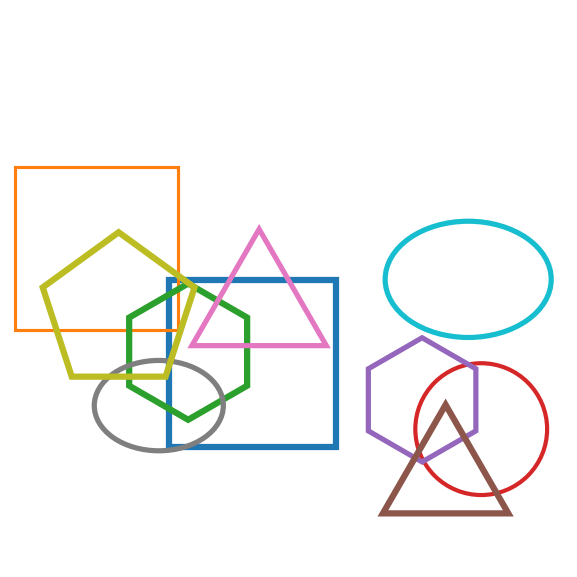[{"shape": "square", "thickness": 3, "radius": 0.72, "center": [0.437, 0.37]}, {"shape": "square", "thickness": 1.5, "radius": 0.71, "center": [0.167, 0.569]}, {"shape": "hexagon", "thickness": 3, "radius": 0.59, "center": [0.326, 0.39]}, {"shape": "circle", "thickness": 2, "radius": 0.57, "center": [0.833, 0.256]}, {"shape": "hexagon", "thickness": 2.5, "radius": 0.54, "center": [0.731, 0.307]}, {"shape": "triangle", "thickness": 3, "radius": 0.63, "center": [0.772, 0.173]}, {"shape": "triangle", "thickness": 2.5, "radius": 0.67, "center": [0.449, 0.468]}, {"shape": "oval", "thickness": 2.5, "radius": 0.56, "center": [0.275, 0.297]}, {"shape": "pentagon", "thickness": 3, "radius": 0.69, "center": [0.205, 0.459]}, {"shape": "oval", "thickness": 2.5, "radius": 0.72, "center": [0.811, 0.515]}]